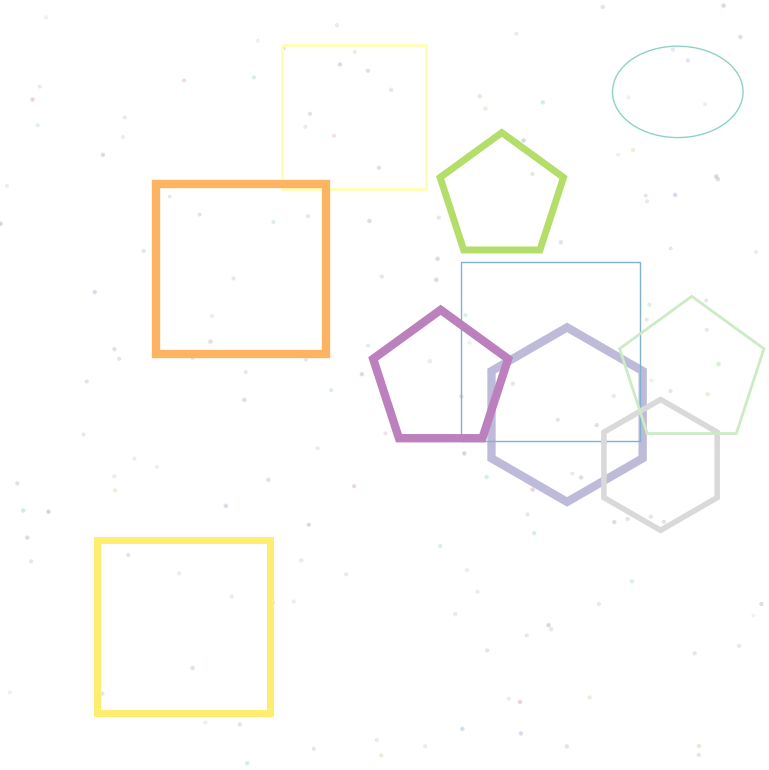[{"shape": "oval", "thickness": 0.5, "radius": 0.42, "center": [0.88, 0.881]}, {"shape": "square", "thickness": 1, "radius": 0.47, "center": [0.46, 0.848]}, {"shape": "hexagon", "thickness": 3, "radius": 0.57, "center": [0.736, 0.461]}, {"shape": "square", "thickness": 0.5, "radius": 0.58, "center": [0.715, 0.543]}, {"shape": "square", "thickness": 3, "radius": 0.55, "center": [0.313, 0.65]}, {"shape": "pentagon", "thickness": 2.5, "radius": 0.42, "center": [0.652, 0.744]}, {"shape": "hexagon", "thickness": 2, "radius": 0.42, "center": [0.858, 0.396]}, {"shape": "pentagon", "thickness": 3, "radius": 0.46, "center": [0.572, 0.505]}, {"shape": "pentagon", "thickness": 1, "radius": 0.49, "center": [0.898, 0.517]}, {"shape": "square", "thickness": 2.5, "radius": 0.56, "center": [0.238, 0.186]}]